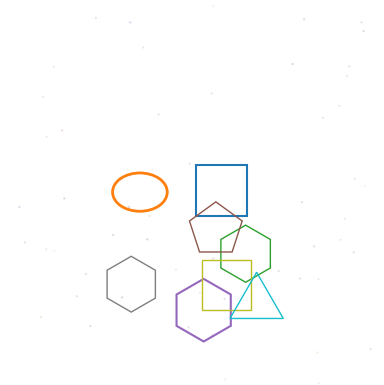[{"shape": "square", "thickness": 1.5, "radius": 0.33, "center": [0.576, 0.504]}, {"shape": "oval", "thickness": 2, "radius": 0.36, "center": [0.363, 0.501]}, {"shape": "hexagon", "thickness": 1, "radius": 0.37, "center": [0.638, 0.341]}, {"shape": "hexagon", "thickness": 1.5, "radius": 0.41, "center": [0.529, 0.194]}, {"shape": "pentagon", "thickness": 1, "radius": 0.36, "center": [0.561, 0.404]}, {"shape": "hexagon", "thickness": 1, "radius": 0.36, "center": [0.341, 0.262]}, {"shape": "square", "thickness": 1, "radius": 0.32, "center": [0.589, 0.26]}, {"shape": "triangle", "thickness": 1, "radius": 0.4, "center": [0.667, 0.213]}]